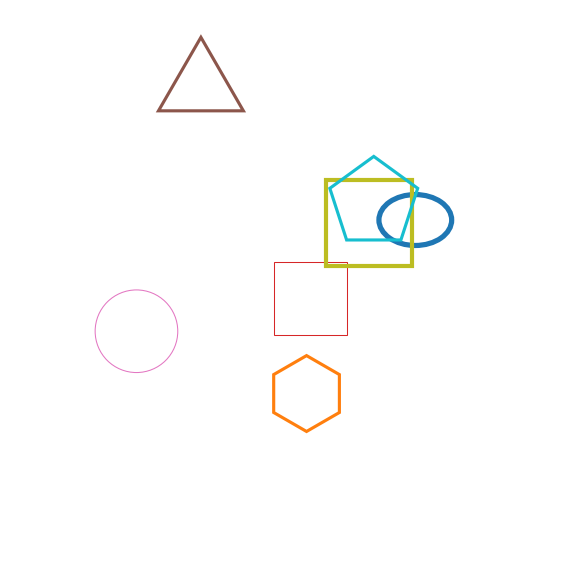[{"shape": "oval", "thickness": 2.5, "radius": 0.31, "center": [0.719, 0.618]}, {"shape": "hexagon", "thickness": 1.5, "radius": 0.33, "center": [0.531, 0.318]}, {"shape": "square", "thickness": 0.5, "radius": 0.32, "center": [0.537, 0.482]}, {"shape": "triangle", "thickness": 1.5, "radius": 0.42, "center": [0.348, 0.85]}, {"shape": "circle", "thickness": 0.5, "radius": 0.36, "center": [0.236, 0.426]}, {"shape": "square", "thickness": 2, "radius": 0.37, "center": [0.639, 0.613]}, {"shape": "pentagon", "thickness": 1.5, "radius": 0.4, "center": [0.647, 0.648]}]